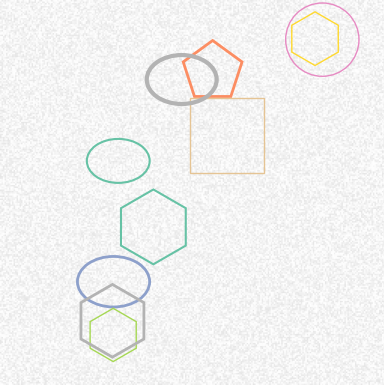[{"shape": "hexagon", "thickness": 1.5, "radius": 0.49, "center": [0.398, 0.411]}, {"shape": "oval", "thickness": 1.5, "radius": 0.41, "center": [0.307, 0.582]}, {"shape": "pentagon", "thickness": 2, "radius": 0.4, "center": [0.552, 0.814]}, {"shape": "oval", "thickness": 2, "radius": 0.47, "center": [0.295, 0.268]}, {"shape": "circle", "thickness": 1, "radius": 0.48, "center": [0.837, 0.897]}, {"shape": "hexagon", "thickness": 1, "radius": 0.35, "center": [0.294, 0.13]}, {"shape": "hexagon", "thickness": 1, "radius": 0.35, "center": [0.818, 0.9]}, {"shape": "square", "thickness": 1, "radius": 0.48, "center": [0.591, 0.648]}, {"shape": "hexagon", "thickness": 2, "radius": 0.47, "center": [0.292, 0.167]}, {"shape": "oval", "thickness": 3, "radius": 0.45, "center": [0.472, 0.793]}]